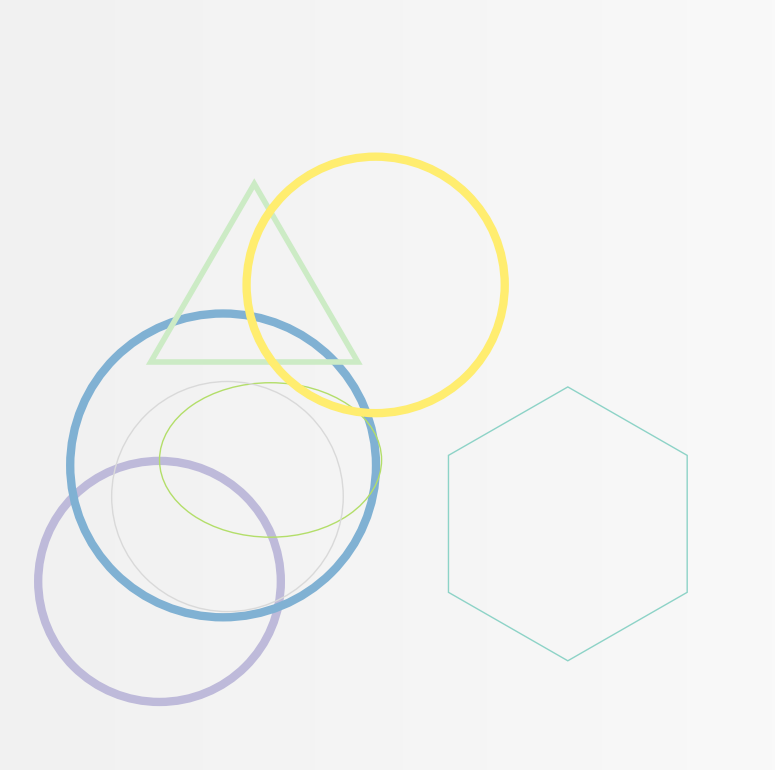[{"shape": "hexagon", "thickness": 0.5, "radius": 0.89, "center": [0.733, 0.32]}, {"shape": "circle", "thickness": 3, "radius": 0.78, "center": [0.206, 0.245]}, {"shape": "circle", "thickness": 3, "radius": 0.99, "center": [0.288, 0.396]}, {"shape": "oval", "thickness": 0.5, "radius": 0.72, "center": [0.349, 0.403]}, {"shape": "circle", "thickness": 0.5, "radius": 0.75, "center": [0.293, 0.355]}, {"shape": "triangle", "thickness": 2, "radius": 0.77, "center": [0.328, 0.607]}, {"shape": "circle", "thickness": 3, "radius": 0.83, "center": [0.485, 0.63]}]